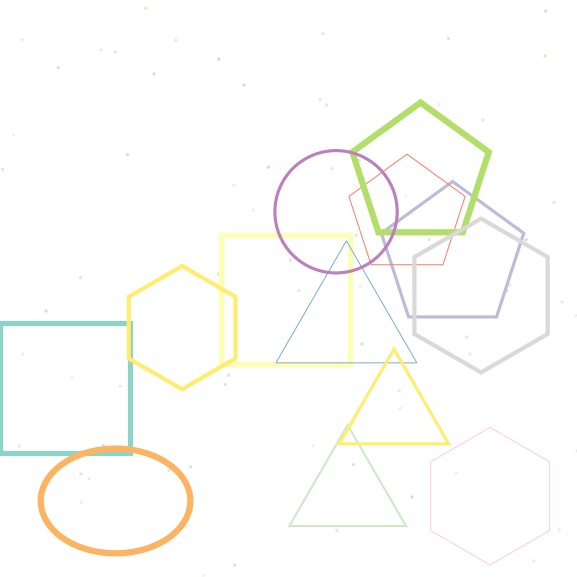[{"shape": "square", "thickness": 2.5, "radius": 0.56, "center": [0.113, 0.327]}, {"shape": "square", "thickness": 2.5, "radius": 0.56, "center": [0.495, 0.481]}, {"shape": "pentagon", "thickness": 1.5, "radius": 0.65, "center": [0.784, 0.555]}, {"shape": "pentagon", "thickness": 0.5, "radius": 0.53, "center": [0.705, 0.626]}, {"shape": "triangle", "thickness": 0.5, "radius": 0.7, "center": [0.6, 0.441]}, {"shape": "oval", "thickness": 3, "radius": 0.65, "center": [0.2, 0.132]}, {"shape": "pentagon", "thickness": 3, "radius": 0.62, "center": [0.728, 0.697]}, {"shape": "hexagon", "thickness": 0.5, "radius": 0.6, "center": [0.849, 0.14]}, {"shape": "hexagon", "thickness": 2, "radius": 0.67, "center": [0.833, 0.487]}, {"shape": "circle", "thickness": 1.5, "radius": 0.53, "center": [0.582, 0.632]}, {"shape": "triangle", "thickness": 1, "radius": 0.58, "center": [0.602, 0.147]}, {"shape": "hexagon", "thickness": 2, "radius": 0.53, "center": [0.315, 0.432]}, {"shape": "triangle", "thickness": 1.5, "radius": 0.55, "center": [0.682, 0.285]}]